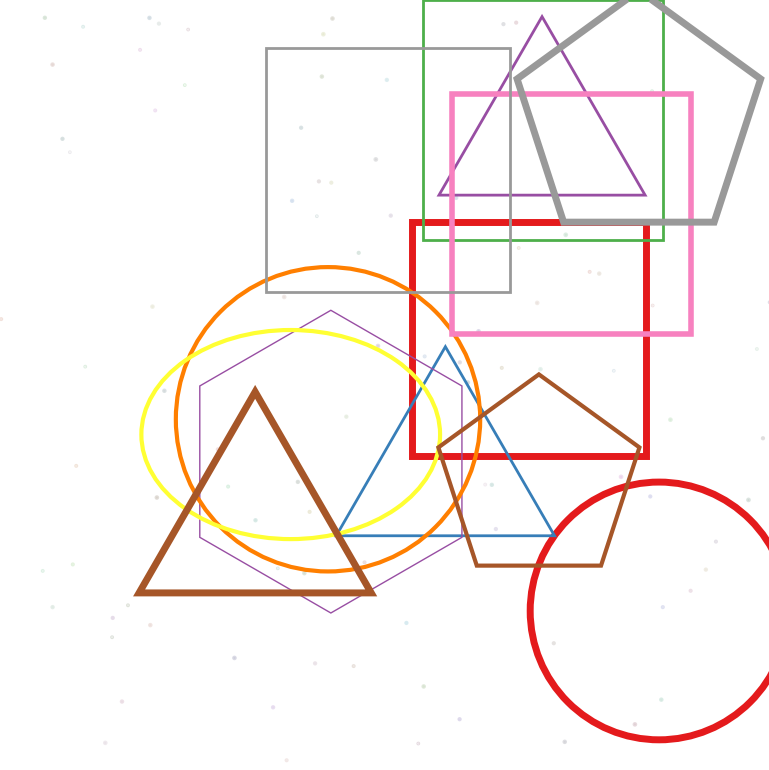[{"shape": "circle", "thickness": 2.5, "radius": 0.84, "center": [0.856, 0.207]}, {"shape": "square", "thickness": 2.5, "radius": 0.76, "center": [0.687, 0.56]}, {"shape": "triangle", "thickness": 1, "radius": 0.82, "center": [0.578, 0.386]}, {"shape": "square", "thickness": 1, "radius": 0.78, "center": [0.705, 0.844]}, {"shape": "triangle", "thickness": 1, "radius": 0.77, "center": [0.704, 0.824]}, {"shape": "hexagon", "thickness": 0.5, "radius": 0.98, "center": [0.43, 0.4]}, {"shape": "circle", "thickness": 1.5, "radius": 0.99, "center": [0.426, 0.455]}, {"shape": "oval", "thickness": 1.5, "radius": 0.97, "center": [0.378, 0.436]}, {"shape": "pentagon", "thickness": 1.5, "radius": 0.69, "center": [0.7, 0.376]}, {"shape": "triangle", "thickness": 2.5, "radius": 0.87, "center": [0.331, 0.317]}, {"shape": "square", "thickness": 2, "radius": 0.78, "center": [0.742, 0.722]}, {"shape": "square", "thickness": 1, "radius": 0.79, "center": [0.504, 0.779]}, {"shape": "pentagon", "thickness": 2.5, "radius": 0.83, "center": [0.83, 0.846]}]